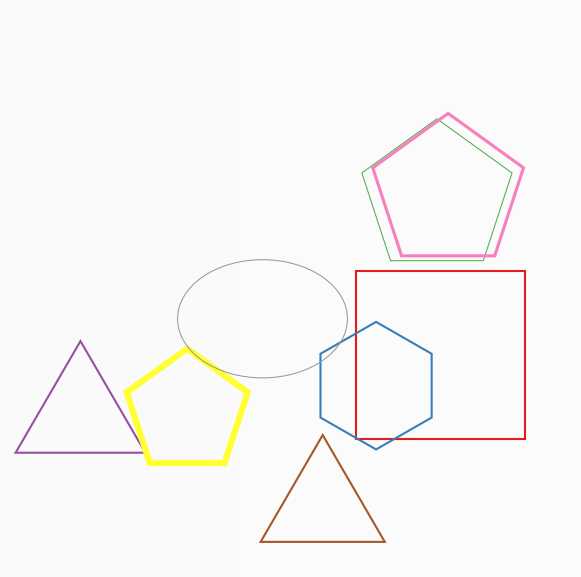[{"shape": "square", "thickness": 1, "radius": 0.73, "center": [0.758, 0.384]}, {"shape": "hexagon", "thickness": 1, "radius": 0.55, "center": [0.647, 0.331]}, {"shape": "pentagon", "thickness": 0.5, "radius": 0.68, "center": [0.752, 0.658]}, {"shape": "triangle", "thickness": 1, "radius": 0.64, "center": [0.138, 0.28]}, {"shape": "pentagon", "thickness": 3, "radius": 0.55, "center": [0.322, 0.286]}, {"shape": "triangle", "thickness": 1, "radius": 0.62, "center": [0.555, 0.122]}, {"shape": "pentagon", "thickness": 1.5, "radius": 0.68, "center": [0.771, 0.666]}, {"shape": "oval", "thickness": 0.5, "radius": 0.73, "center": [0.452, 0.447]}]